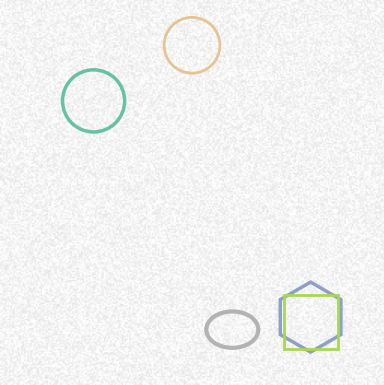[{"shape": "circle", "thickness": 2.5, "radius": 0.4, "center": [0.243, 0.738]}, {"shape": "hexagon", "thickness": 2.5, "radius": 0.45, "center": [0.807, 0.176]}, {"shape": "square", "thickness": 2, "radius": 0.35, "center": [0.808, 0.163]}, {"shape": "circle", "thickness": 2, "radius": 0.36, "center": [0.499, 0.882]}, {"shape": "oval", "thickness": 3, "radius": 0.34, "center": [0.603, 0.144]}]